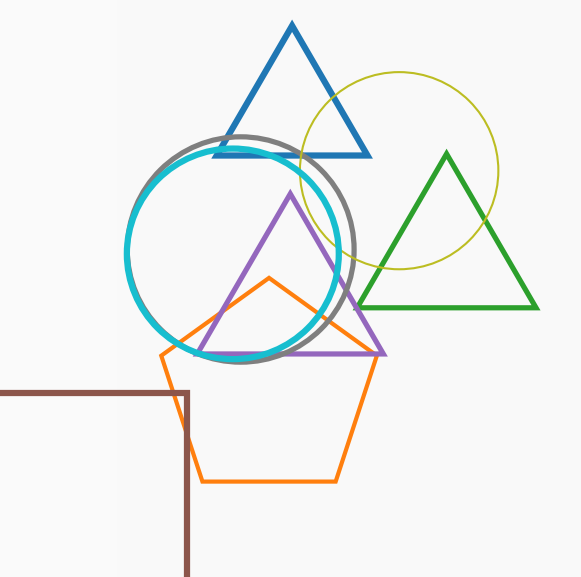[{"shape": "triangle", "thickness": 3, "radius": 0.75, "center": [0.503, 0.805]}, {"shape": "pentagon", "thickness": 2, "radius": 0.97, "center": [0.463, 0.323]}, {"shape": "triangle", "thickness": 2.5, "radius": 0.89, "center": [0.768, 0.555]}, {"shape": "triangle", "thickness": 2.5, "radius": 0.92, "center": [0.499, 0.479]}, {"shape": "square", "thickness": 3, "radius": 0.92, "center": [0.138, 0.135]}, {"shape": "circle", "thickness": 2.5, "radius": 0.98, "center": [0.414, 0.567]}, {"shape": "circle", "thickness": 1, "radius": 0.85, "center": [0.687, 0.704]}, {"shape": "circle", "thickness": 3, "radius": 0.91, "center": [0.401, 0.56]}]